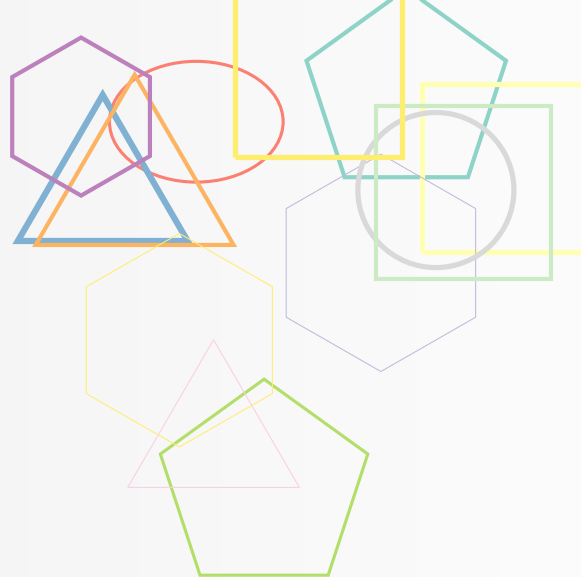[{"shape": "pentagon", "thickness": 2, "radius": 0.9, "center": [0.699, 0.838]}, {"shape": "square", "thickness": 2.5, "radius": 0.73, "center": [0.871, 0.708]}, {"shape": "hexagon", "thickness": 0.5, "radius": 0.94, "center": [0.655, 0.544]}, {"shape": "oval", "thickness": 1.5, "radius": 0.75, "center": [0.338, 0.788]}, {"shape": "triangle", "thickness": 3, "radius": 0.84, "center": [0.177, 0.666]}, {"shape": "triangle", "thickness": 2, "radius": 0.98, "center": [0.232, 0.673]}, {"shape": "pentagon", "thickness": 1.5, "radius": 0.94, "center": [0.454, 0.155]}, {"shape": "triangle", "thickness": 0.5, "radius": 0.85, "center": [0.367, 0.24]}, {"shape": "circle", "thickness": 2.5, "radius": 0.67, "center": [0.75, 0.67]}, {"shape": "hexagon", "thickness": 2, "radius": 0.68, "center": [0.139, 0.797]}, {"shape": "square", "thickness": 2, "radius": 0.75, "center": [0.797, 0.666]}, {"shape": "square", "thickness": 2.5, "radius": 0.72, "center": [0.548, 0.87]}, {"shape": "hexagon", "thickness": 0.5, "radius": 0.92, "center": [0.309, 0.41]}]